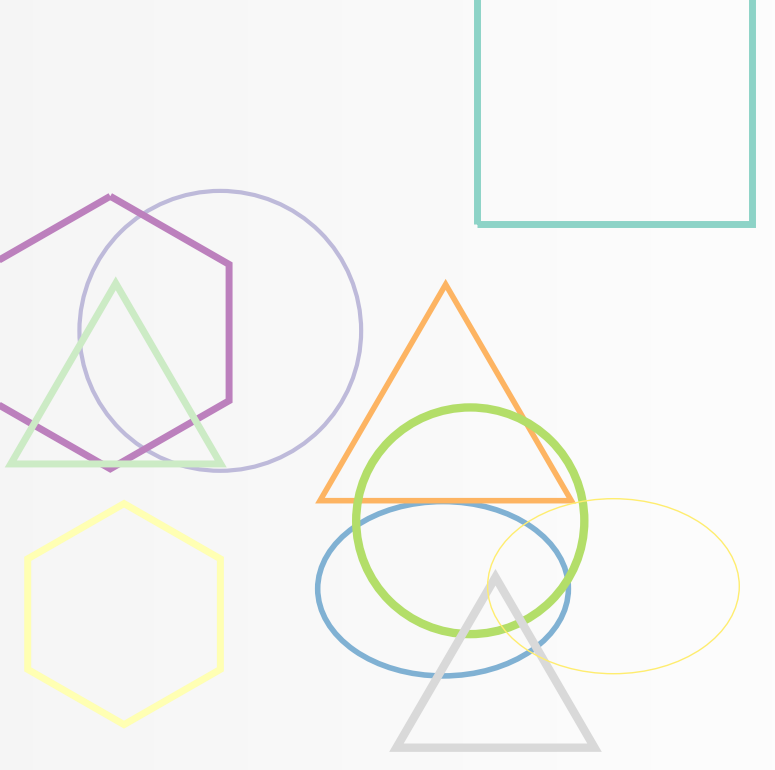[{"shape": "square", "thickness": 2.5, "radius": 0.89, "center": [0.793, 0.887]}, {"shape": "hexagon", "thickness": 2.5, "radius": 0.72, "center": [0.16, 0.202]}, {"shape": "circle", "thickness": 1.5, "radius": 0.91, "center": [0.284, 0.57]}, {"shape": "oval", "thickness": 2, "radius": 0.81, "center": [0.572, 0.235]}, {"shape": "triangle", "thickness": 2, "radius": 0.94, "center": [0.575, 0.443]}, {"shape": "circle", "thickness": 3, "radius": 0.74, "center": [0.607, 0.324]}, {"shape": "triangle", "thickness": 3, "radius": 0.74, "center": [0.639, 0.103]}, {"shape": "hexagon", "thickness": 2.5, "radius": 0.89, "center": [0.142, 0.568]}, {"shape": "triangle", "thickness": 2.5, "radius": 0.78, "center": [0.149, 0.476]}, {"shape": "oval", "thickness": 0.5, "radius": 0.81, "center": [0.792, 0.239]}]